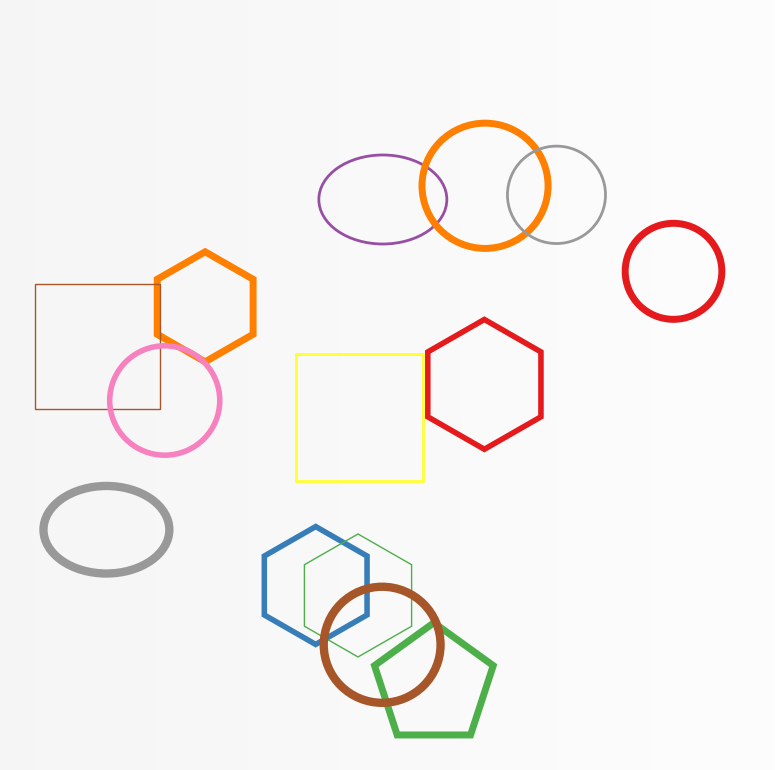[{"shape": "hexagon", "thickness": 2, "radius": 0.42, "center": [0.625, 0.501]}, {"shape": "circle", "thickness": 2.5, "radius": 0.31, "center": [0.869, 0.648]}, {"shape": "hexagon", "thickness": 2, "radius": 0.38, "center": [0.407, 0.24]}, {"shape": "hexagon", "thickness": 0.5, "radius": 0.4, "center": [0.462, 0.227]}, {"shape": "pentagon", "thickness": 2.5, "radius": 0.4, "center": [0.56, 0.111]}, {"shape": "oval", "thickness": 1, "radius": 0.41, "center": [0.494, 0.741]}, {"shape": "circle", "thickness": 2.5, "radius": 0.41, "center": [0.626, 0.759]}, {"shape": "hexagon", "thickness": 2.5, "radius": 0.36, "center": [0.265, 0.602]}, {"shape": "square", "thickness": 1, "radius": 0.41, "center": [0.464, 0.458]}, {"shape": "circle", "thickness": 3, "radius": 0.38, "center": [0.493, 0.163]}, {"shape": "square", "thickness": 0.5, "radius": 0.41, "center": [0.126, 0.55]}, {"shape": "circle", "thickness": 2, "radius": 0.36, "center": [0.213, 0.48]}, {"shape": "oval", "thickness": 3, "radius": 0.41, "center": [0.137, 0.312]}, {"shape": "circle", "thickness": 1, "radius": 0.32, "center": [0.718, 0.747]}]